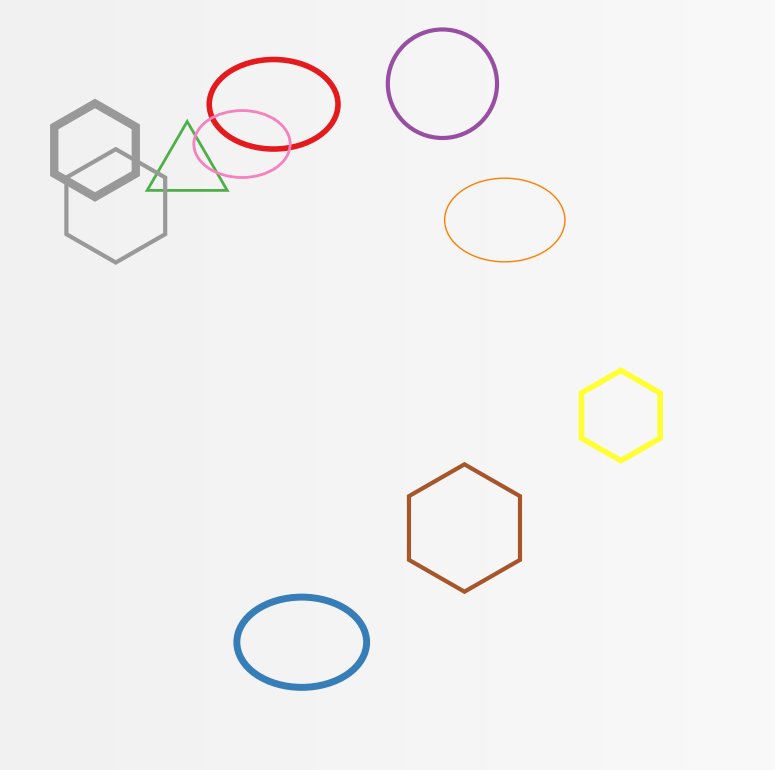[{"shape": "oval", "thickness": 2, "radius": 0.42, "center": [0.353, 0.865]}, {"shape": "oval", "thickness": 2.5, "radius": 0.42, "center": [0.389, 0.166]}, {"shape": "triangle", "thickness": 1, "radius": 0.3, "center": [0.242, 0.783]}, {"shape": "circle", "thickness": 1.5, "radius": 0.35, "center": [0.571, 0.891]}, {"shape": "oval", "thickness": 0.5, "radius": 0.39, "center": [0.651, 0.714]}, {"shape": "hexagon", "thickness": 2, "radius": 0.29, "center": [0.801, 0.46]}, {"shape": "hexagon", "thickness": 1.5, "radius": 0.41, "center": [0.599, 0.314]}, {"shape": "oval", "thickness": 1, "radius": 0.31, "center": [0.312, 0.813]}, {"shape": "hexagon", "thickness": 3, "radius": 0.3, "center": [0.123, 0.805]}, {"shape": "hexagon", "thickness": 1.5, "radius": 0.37, "center": [0.149, 0.733]}]